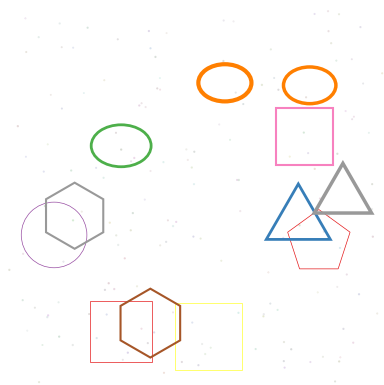[{"shape": "pentagon", "thickness": 0.5, "radius": 0.43, "center": [0.828, 0.371]}, {"shape": "square", "thickness": 0.5, "radius": 0.4, "center": [0.314, 0.139]}, {"shape": "triangle", "thickness": 2, "radius": 0.48, "center": [0.775, 0.426]}, {"shape": "oval", "thickness": 2, "radius": 0.39, "center": [0.315, 0.621]}, {"shape": "circle", "thickness": 0.5, "radius": 0.43, "center": [0.14, 0.39]}, {"shape": "oval", "thickness": 3, "radius": 0.34, "center": [0.584, 0.785]}, {"shape": "oval", "thickness": 2.5, "radius": 0.34, "center": [0.804, 0.778]}, {"shape": "square", "thickness": 0.5, "radius": 0.44, "center": [0.541, 0.126]}, {"shape": "hexagon", "thickness": 1.5, "radius": 0.45, "center": [0.391, 0.161]}, {"shape": "square", "thickness": 1.5, "radius": 0.37, "center": [0.791, 0.645]}, {"shape": "hexagon", "thickness": 1.5, "radius": 0.43, "center": [0.194, 0.44]}, {"shape": "triangle", "thickness": 2.5, "radius": 0.43, "center": [0.891, 0.49]}]